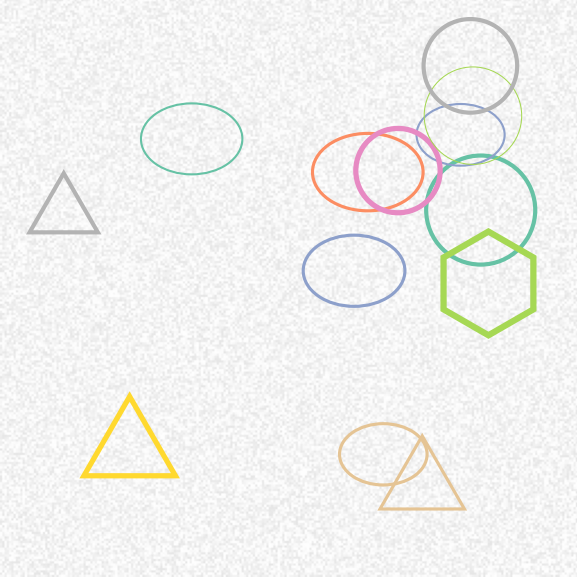[{"shape": "circle", "thickness": 2, "radius": 0.47, "center": [0.832, 0.635]}, {"shape": "oval", "thickness": 1, "radius": 0.44, "center": [0.332, 0.759]}, {"shape": "oval", "thickness": 1.5, "radius": 0.48, "center": [0.637, 0.701]}, {"shape": "oval", "thickness": 1.5, "radius": 0.44, "center": [0.613, 0.53]}, {"shape": "oval", "thickness": 1, "radius": 0.38, "center": [0.798, 0.766]}, {"shape": "circle", "thickness": 2.5, "radius": 0.37, "center": [0.689, 0.704]}, {"shape": "circle", "thickness": 0.5, "radius": 0.42, "center": [0.819, 0.799]}, {"shape": "hexagon", "thickness": 3, "radius": 0.45, "center": [0.846, 0.508]}, {"shape": "triangle", "thickness": 2.5, "radius": 0.46, "center": [0.225, 0.221]}, {"shape": "triangle", "thickness": 1.5, "radius": 0.42, "center": [0.731, 0.16]}, {"shape": "oval", "thickness": 1.5, "radius": 0.38, "center": [0.664, 0.212]}, {"shape": "triangle", "thickness": 2, "radius": 0.34, "center": [0.11, 0.631]}, {"shape": "circle", "thickness": 2, "radius": 0.41, "center": [0.815, 0.885]}]